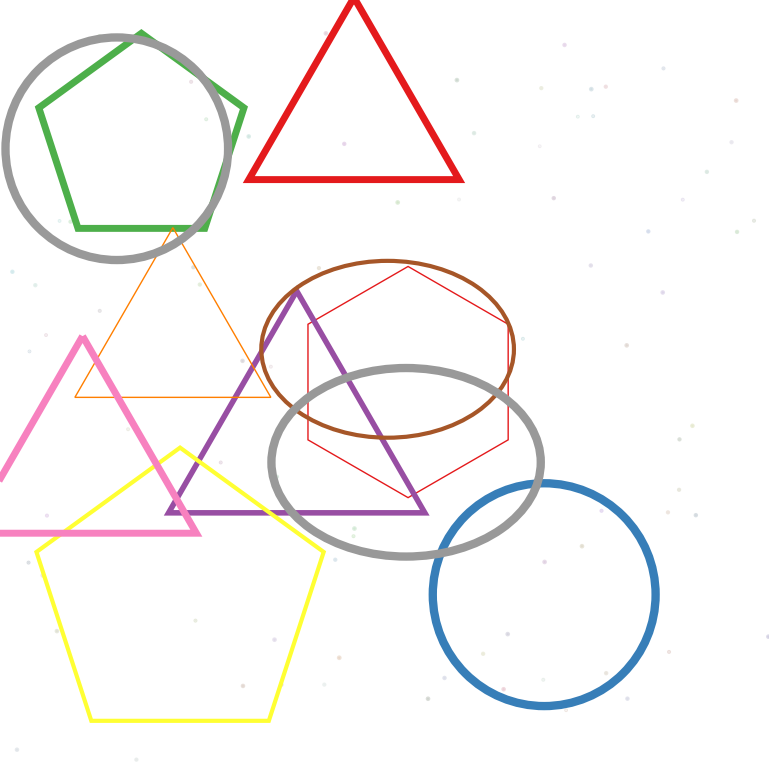[{"shape": "triangle", "thickness": 2.5, "radius": 0.79, "center": [0.46, 0.846]}, {"shape": "hexagon", "thickness": 0.5, "radius": 0.75, "center": [0.53, 0.504]}, {"shape": "circle", "thickness": 3, "radius": 0.72, "center": [0.707, 0.228]}, {"shape": "pentagon", "thickness": 2.5, "radius": 0.7, "center": [0.184, 0.817]}, {"shape": "triangle", "thickness": 2, "radius": 0.96, "center": [0.385, 0.43]}, {"shape": "triangle", "thickness": 0.5, "radius": 0.73, "center": [0.224, 0.557]}, {"shape": "pentagon", "thickness": 1.5, "radius": 0.98, "center": [0.234, 0.223]}, {"shape": "oval", "thickness": 1.5, "radius": 0.82, "center": [0.503, 0.546]}, {"shape": "triangle", "thickness": 2.5, "radius": 0.85, "center": [0.107, 0.393]}, {"shape": "circle", "thickness": 3, "radius": 0.72, "center": [0.152, 0.807]}, {"shape": "oval", "thickness": 3, "radius": 0.87, "center": [0.527, 0.4]}]